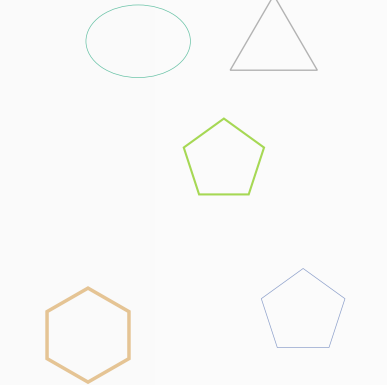[{"shape": "oval", "thickness": 0.5, "radius": 0.67, "center": [0.357, 0.893]}, {"shape": "pentagon", "thickness": 0.5, "radius": 0.57, "center": [0.782, 0.189]}, {"shape": "pentagon", "thickness": 1.5, "radius": 0.54, "center": [0.578, 0.583]}, {"shape": "hexagon", "thickness": 2.5, "radius": 0.61, "center": [0.227, 0.13]}, {"shape": "triangle", "thickness": 1, "radius": 0.65, "center": [0.706, 0.883]}]